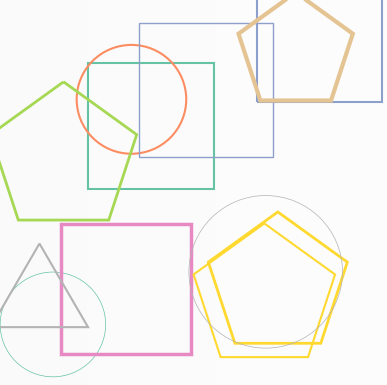[{"shape": "square", "thickness": 1.5, "radius": 0.81, "center": [0.39, 0.673]}, {"shape": "circle", "thickness": 0.5, "radius": 0.68, "center": [0.137, 0.157]}, {"shape": "circle", "thickness": 1.5, "radius": 0.71, "center": [0.339, 0.742]}, {"shape": "square", "thickness": 1, "radius": 0.87, "center": [0.532, 0.766]}, {"shape": "square", "thickness": 1.5, "radius": 0.81, "center": [0.825, 0.897]}, {"shape": "square", "thickness": 2.5, "radius": 0.84, "center": [0.325, 0.249]}, {"shape": "pentagon", "thickness": 2, "radius": 0.99, "center": [0.164, 0.589]}, {"shape": "pentagon", "thickness": 2, "radius": 0.94, "center": [0.717, 0.261]}, {"shape": "pentagon", "thickness": 1.5, "radius": 0.96, "center": [0.682, 0.228]}, {"shape": "pentagon", "thickness": 3, "radius": 0.78, "center": [0.763, 0.864]}, {"shape": "triangle", "thickness": 1.5, "radius": 0.72, "center": [0.102, 0.223]}, {"shape": "circle", "thickness": 0.5, "radius": 0.99, "center": [0.686, 0.294]}]